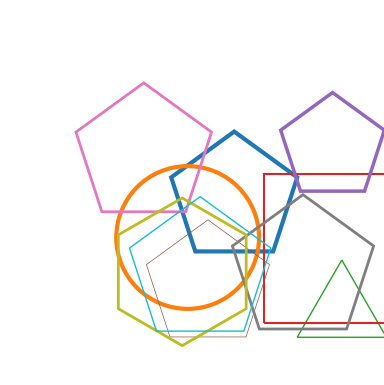[{"shape": "pentagon", "thickness": 3, "radius": 0.86, "center": [0.608, 0.486]}, {"shape": "circle", "thickness": 3, "radius": 0.93, "center": [0.487, 0.383]}, {"shape": "triangle", "thickness": 1, "radius": 0.67, "center": [0.888, 0.191]}, {"shape": "square", "thickness": 1.5, "radius": 0.97, "center": [0.879, 0.354]}, {"shape": "pentagon", "thickness": 2.5, "radius": 0.71, "center": [0.864, 0.618]}, {"shape": "pentagon", "thickness": 0.5, "radius": 0.84, "center": [0.54, 0.261]}, {"shape": "pentagon", "thickness": 2, "radius": 0.93, "center": [0.373, 0.6]}, {"shape": "pentagon", "thickness": 2, "radius": 0.96, "center": [0.787, 0.301]}, {"shape": "hexagon", "thickness": 2, "radius": 0.96, "center": [0.473, 0.294]}, {"shape": "pentagon", "thickness": 1, "radius": 0.96, "center": [0.52, 0.296]}]